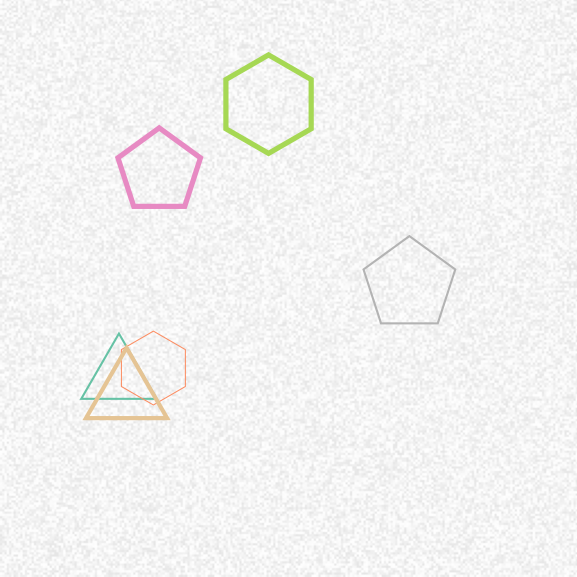[{"shape": "triangle", "thickness": 1, "radius": 0.38, "center": [0.206, 0.346]}, {"shape": "hexagon", "thickness": 0.5, "radius": 0.32, "center": [0.266, 0.362]}, {"shape": "pentagon", "thickness": 2.5, "radius": 0.38, "center": [0.276, 0.703]}, {"shape": "hexagon", "thickness": 2.5, "radius": 0.43, "center": [0.465, 0.819]}, {"shape": "triangle", "thickness": 2, "radius": 0.41, "center": [0.219, 0.316]}, {"shape": "pentagon", "thickness": 1, "radius": 0.42, "center": [0.709, 0.507]}]